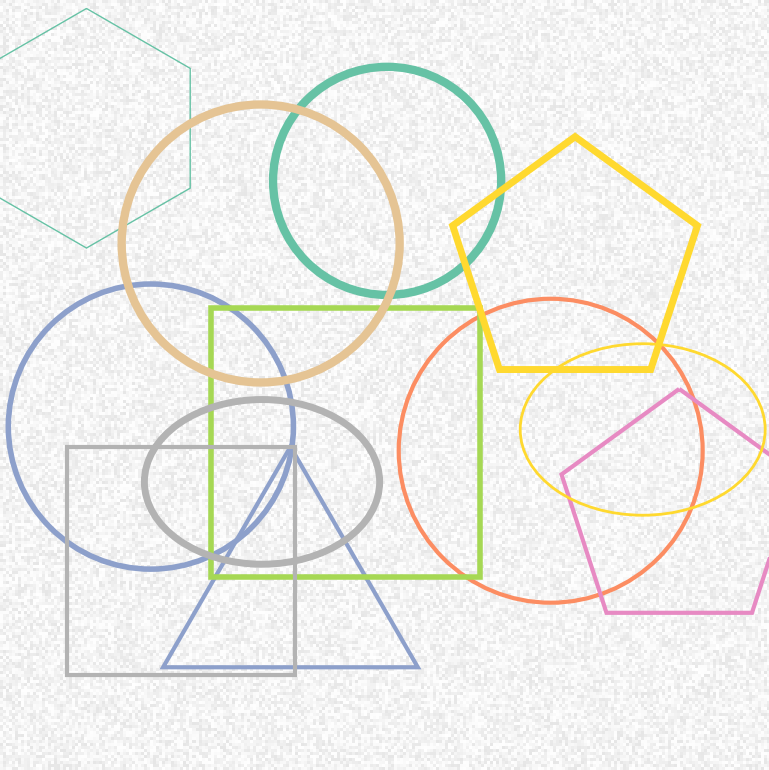[{"shape": "hexagon", "thickness": 0.5, "radius": 0.78, "center": [0.112, 0.833]}, {"shape": "circle", "thickness": 3, "radius": 0.74, "center": [0.503, 0.765]}, {"shape": "circle", "thickness": 1.5, "radius": 0.99, "center": [0.715, 0.415]}, {"shape": "triangle", "thickness": 1.5, "radius": 0.95, "center": [0.377, 0.229]}, {"shape": "circle", "thickness": 2, "radius": 0.93, "center": [0.196, 0.446]}, {"shape": "pentagon", "thickness": 1.5, "radius": 0.8, "center": [0.882, 0.334]}, {"shape": "square", "thickness": 2, "radius": 0.87, "center": [0.448, 0.425]}, {"shape": "pentagon", "thickness": 2.5, "radius": 0.84, "center": [0.747, 0.655]}, {"shape": "oval", "thickness": 1, "radius": 0.8, "center": [0.835, 0.442]}, {"shape": "circle", "thickness": 3, "radius": 0.9, "center": [0.339, 0.684]}, {"shape": "square", "thickness": 1.5, "radius": 0.74, "center": [0.235, 0.271]}, {"shape": "oval", "thickness": 2.5, "radius": 0.76, "center": [0.34, 0.374]}]